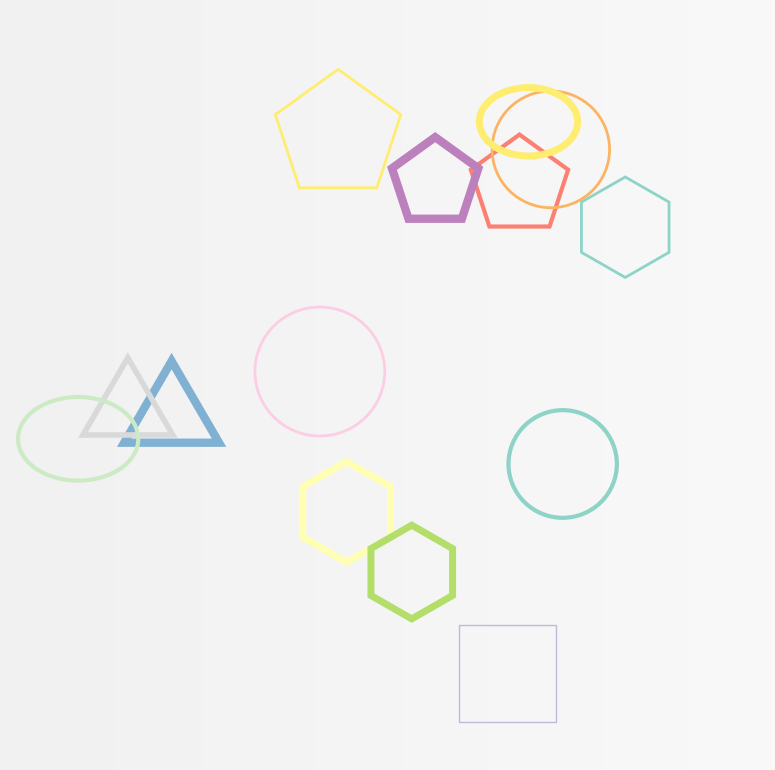[{"shape": "circle", "thickness": 1.5, "radius": 0.35, "center": [0.726, 0.397]}, {"shape": "hexagon", "thickness": 1, "radius": 0.33, "center": [0.807, 0.705]}, {"shape": "hexagon", "thickness": 2.5, "radius": 0.33, "center": [0.447, 0.335]}, {"shape": "square", "thickness": 0.5, "radius": 0.31, "center": [0.655, 0.125]}, {"shape": "pentagon", "thickness": 1.5, "radius": 0.33, "center": [0.67, 0.759]}, {"shape": "triangle", "thickness": 3, "radius": 0.35, "center": [0.221, 0.46]}, {"shape": "circle", "thickness": 1, "radius": 0.38, "center": [0.711, 0.806]}, {"shape": "hexagon", "thickness": 2.5, "radius": 0.3, "center": [0.531, 0.257]}, {"shape": "circle", "thickness": 1, "radius": 0.42, "center": [0.413, 0.518]}, {"shape": "triangle", "thickness": 2, "radius": 0.33, "center": [0.165, 0.469]}, {"shape": "pentagon", "thickness": 3, "radius": 0.29, "center": [0.562, 0.763]}, {"shape": "oval", "thickness": 1.5, "radius": 0.39, "center": [0.101, 0.43]}, {"shape": "oval", "thickness": 2.5, "radius": 0.32, "center": [0.682, 0.842]}, {"shape": "pentagon", "thickness": 1, "radius": 0.43, "center": [0.436, 0.825]}]